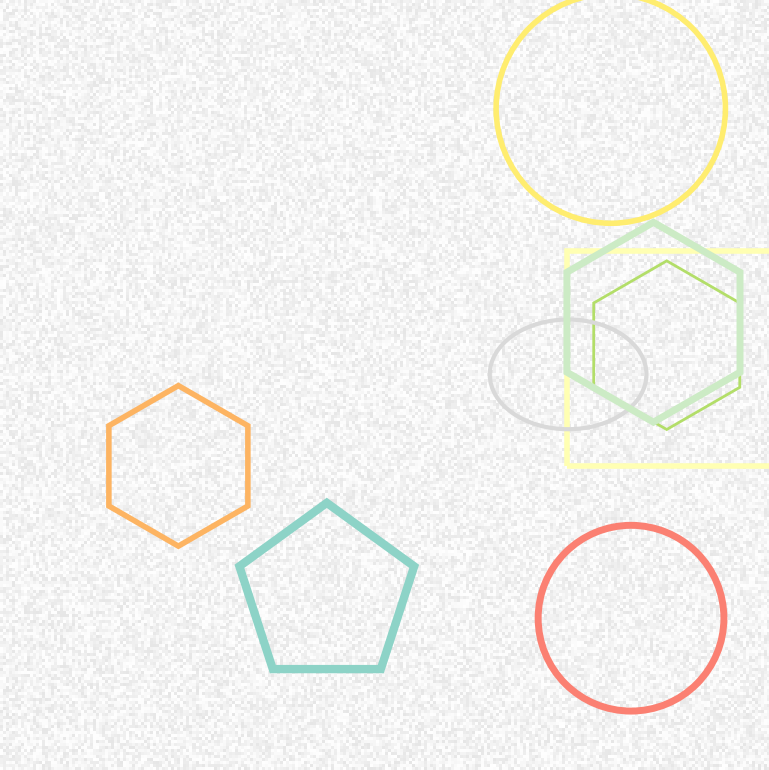[{"shape": "pentagon", "thickness": 3, "radius": 0.6, "center": [0.424, 0.228]}, {"shape": "square", "thickness": 2, "radius": 0.7, "center": [0.877, 0.534]}, {"shape": "circle", "thickness": 2.5, "radius": 0.6, "center": [0.82, 0.197]}, {"shape": "hexagon", "thickness": 2, "radius": 0.52, "center": [0.232, 0.395]}, {"shape": "hexagon", "thickness": 1, "radius": 0.55, "center": [0.866, 0.552]}, {"shape": "oval", "thickness": 1.5, "radius": 0.51, "center": [0.738, 0.514]}, {"shape": "hexagon", "thickness": 2.5, "radius": 0.65, "center": [0.849, 0.582]}, {"shape": "circle", "thickness": 2, "radius": 0.74, "center": [0.793, 0.859]}]